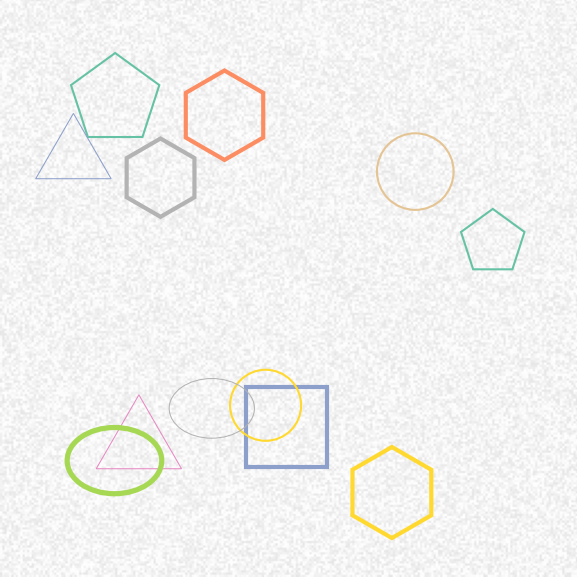[{"shape": "pentagon", "thickness": 1, "radius": 0.4, "center": [0.199, 0.827]}, {"shape": "pentagon", "thickness": 1, "radius": 0.29, "center": [0.853, 0.58]}, {"shape": "hexagon", "thickness": 2, "radius": 0.39, "center": [0.389, 0.8]}, {"shape": "triangle", "thickness": 0.5, "radius": 0.38, "center": [0.127, 0.727]}, {"shape": "square", "thickness": 2, "radius": 0.35, "center": [0.497, 0.26]}, {"shape": "triangle", "thickness": 0.5, "radius": 0.43, "center": [0.24, 0.23]}, {"shape": "oval", "thickness": 2.5, "radius": 0.41, "center": [0.198, 0.202]}, {"shape": "hexagon", "thickness": 2, "radius": 0.39, "center": [0.679, 0.146]}, {"shape": "circle", "thickness": 1, "radius": 0.31, "center": [0.46, 0.297]}, {"shape": "circle", "thickness": 1, "radius": 0.33, "center": [0.719, 0.702]}, {"shape": "hexagon", "thickness": 2, "radius": 0.34, "center": [0.278, 0.691]}, {"shape": "oval", "thickness": 0.5, "radius": 0.37, "center": [0.367, 0.292]}]